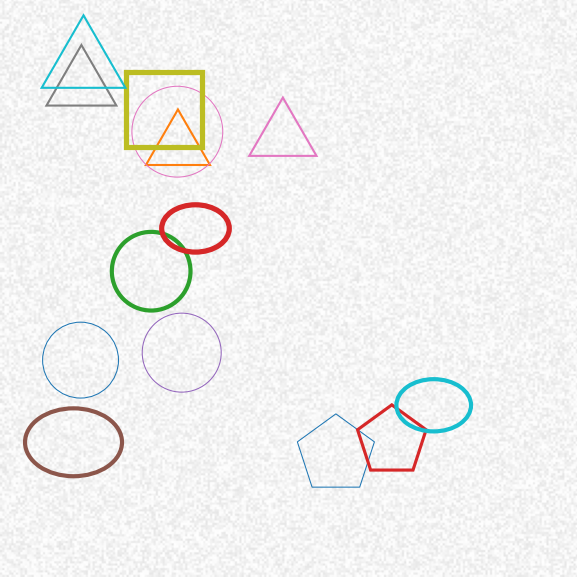[{"shape": "circle", "thickness": 0.5, "radius": 0.33, "center": [0.139, 0.376]}, {"shape": "pentagon", "thickness": 0.5, "radius": 0.35, "center": [0.582, 0.212]}, {"shape": "triangle", "thickness": 1, "radius": 0.32, "center": [0.308, 0.745]}, {"shape": "circle", "thickness": 2, "radius": 0.34, "center": [0.262, 0.53]}, {"shape": "oval", "thickness": 2.5, "radius": 0.29, "center": [0.338, 0.604]}, {"shape": "pentagon", "thickness": 1.5, "radius": 0.31, "center": [0.678, 0.236]}, {"shape": "circle", "thickness": 0.5, "radius": 0.34, "center": [0.315, 0.389]}, {"shape": "oval", "thickness": 2, "radius": 0.42, "center": [0.127, 0.233]}, {"shape": "circle", "thickness": 0.5, "radius": 0.39, "center": [0.307, 0.771]}, {"shape": "triangle", "thickness": 1, "radius": 0.34, "center": [0.49, 0.763]}, {"shape": "triangle", "thickness": 1, "radius": 0.35, "center": [0.141, 0.851]}, {"shape": "square", "thickness": 2.5, "radius": 0.33, "center": [0.284, 0.809]}, {"shape": "oval", "thickness": 2, "radius": 0.32, "center": [0.751, 0.297]}, {"shape": "triangle", "thickness": 1, "radius": 0.42, "center": [0.145, 0.889]}]